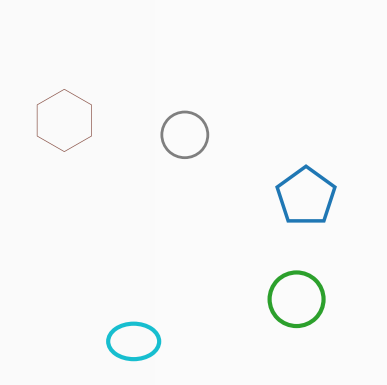[{"shape": "pentagon", "thickness": 2.5, "radius": 0.39, "center": [0.79, 0.49]}, {"shape": "circle", "thickness": 3, "radius": 0.35, "center": [0.765, 0.223]}, {"shape": "hexagon", "thickness": 0.5, "radius": 0.4, "center": [0.166, 0.687]}, {"shape": "circle", "thickness": 2, "radius": 0.3, "center": [0.477, 0.65]}, {"shape": "oval", "thickness": 3, "radius": 0.33, "center": [0.345, 0.113]}]